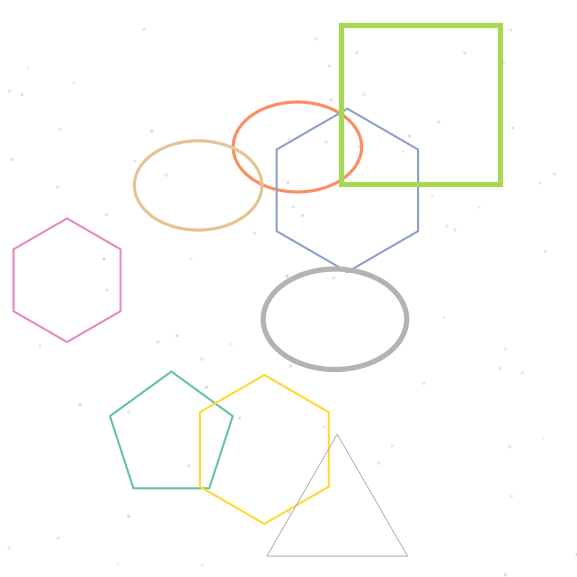[{"shape": "pentagon", "thickness": 1, "radius": 0.56, "center": [0.297, 0.244]}, {"shape": "oval", "thickness": 1.5, "radius": 0.56, "center": [0.515, 0.745]}, {"shape": "hexagon", "thickness": 1, "radius": 0.71, "center": [0.602, 0.67]}, {"shape": "hexagon", "thickness": 1, "radius": 0.54, "center": [0.116, 0.514]}, {"shape": "square", "thickness": 2.5, "radius": 0.69, "center": [0.728, 0.818]}, {"shape": "hexagon", "thickness": 1, "radius": 0.64, "center": [0.458, 0.221]}, {"shape": "oval", "thickness": 1.5, "radius": 0.55, "center": [0.343, 0.678]}, {"shape": "triangle", "thickness": 0.5, "radius": 0.7, "center": [0.584, 0.106]}, {"shape": "oval", "thickness": 2.5, "radius": 0.62, "center": [0.58, 0.446]}]